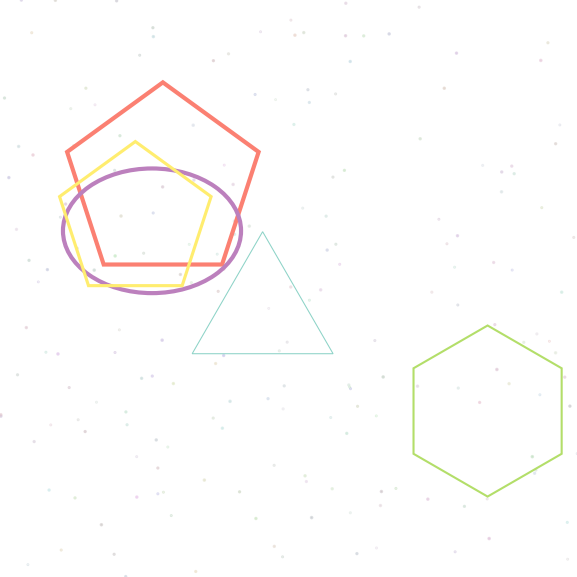[{"shape": "triangle", "thickness": 0.5, "radius": 0.7, "center": [0.455, 0.457]}, {"shape": "pentagon", "thickness": 2, "radius": 0.87, "center": [0.282, 0.682]}, {"shape": "hexagon", "thickness": 1, "radius": 0.74, "center": [0.844, 0.287]}, {"shape": "oval", "thickness": 2, "radius": 0.77, "center": [0.263, 0.599]}, {"shape": "pentagon", "thickness": 1.5, "radius": 0.69, "center": [0.234, 0.616]}]